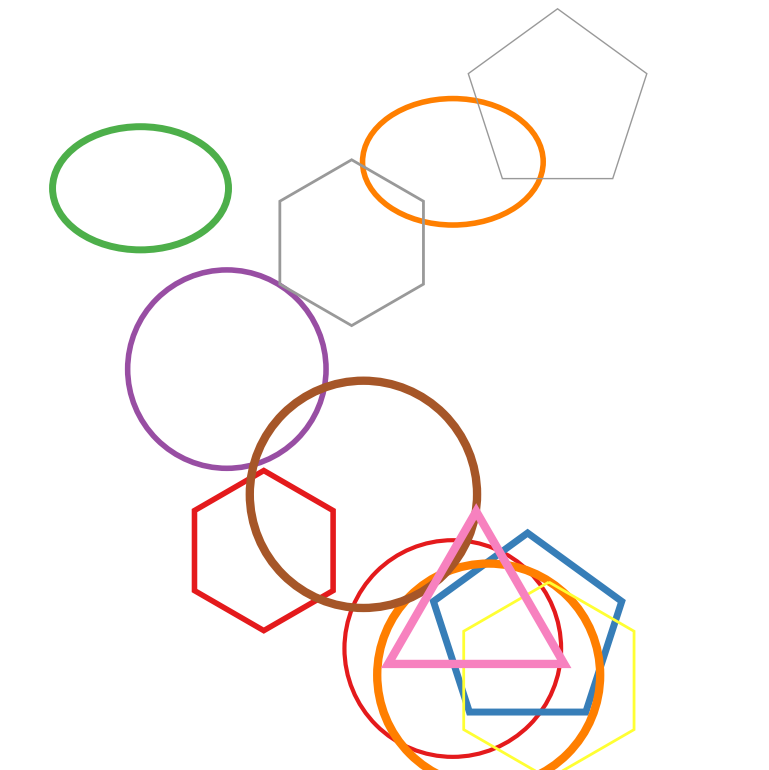[{"shape": "circle", "thickness": 1.5, "radius": 0.7, "center": [0.588, 0.158]}, {"shape": "hexagon", "thickness": 2, "radius": 0.52, "center": [0.343, 0.285]}, {"shape": "pentagon", "thickness": 2.5, "radius": 0.64, "center": [0.685, 0.179]}, {"shape": "oval", "thickness": 2.5, "radius": 0.57, "center": [0.183, 0.755]}, {"shape": "circle", "thickness": 2, "radius": 0.64, "center": [0.295, 0.521]}, {"shape": "circle", "thickness": 3, "radius": 0.72, "center": [0.635, 0.123]}, {"shape": "oval", "thickness": 2, "radius": 0.59, "center": [0.588, 0.79]}, {"shape": "hexagon", "thickness": 1, "radius": 0.64, "center": [0.713, 0.116]}, {"shape": "circle", "thickness": 3, "radius": 0.74, "center": [0.472, 0.358]}, {"shape": "triangle", "thickness": 3, "radius": 0.66, "center": [0.618, 0.204]}, {"shape": "hexagon", "thickness": 1, "radius": 0.54, "center": [0.457, 0.685]}, {"shape": "pentagon", "thickness": 0.5, "radius": 0.61, "center": [0.724, 0.867]}]